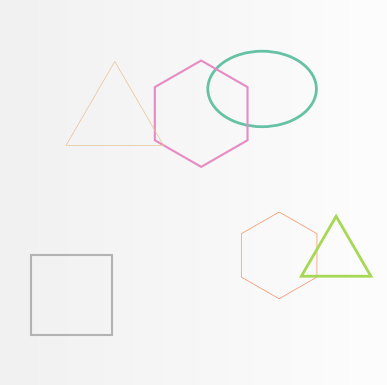[{"shape": "oval", "thickness": 2, "radius": 0.7, "center": [0.676, 0.769]}, {"shape": "hexagon", "thickness": 0.5, "radius": 0.56, "center": [0.72, 0.337]}, {"shape": "hexagon", "thickness": 1.5, "radius": 0.69, "center": [0.519, 0.705]}, {"shape": "triangle", "thickness": 2, "radius": 0.52, "center": [0.867, 0.334]}, {"shape": "triangle", "thickness": 0.5, "radius": 0.73, "center": [0.296, 0.695]}, {"shape": "square", "thickness": 1.5, "radius": 0.53, "center": [0.185, 0.234]}]